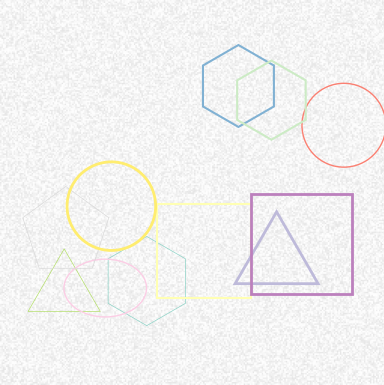[{"shape": "hexagon", "thickness": 0.5, "radius": 0.58, "center": [0.381, 0.27]}, {"shape": "square", "thickness": 1.5, "radius": 0.61, "center": [0.53, 0.348]}, {"shape": "triangle", "thickness": 2, "radius": 0.62, "center": [0.718, 0.325]}, {"shape": "circle", "thickness": 1, "radius": 0.54, "center": [0.893, 0.675]}, {"shape": "hexagon", "thickness": 1.5, "radius": 0.53, "center": [0.619, 0.777]}, {"shape": "triangle", "thickness": 0.5, "radius": 0.54, "center": [0.167, 0.245]}, {"shape": "oval", "thickness": 1, "radius": 0.54, "center": [0.273, 0.252]}, {"shape": "pentagon", "thickness": 0.5, "radius": 0.59, "center": [0.171, 0.398]}, {"shape": "square", "thickness": 2, "radius": 0.65, "center": [0.783, 0.366]}, {"shape": "hexagon", "thickness": 1.5, "radius": 0.51, "center": [0.705, 0.74]}, {"shape": "circle", "thickness": 2, "radius": 0.58, "center": [0.289, 0.465]}]